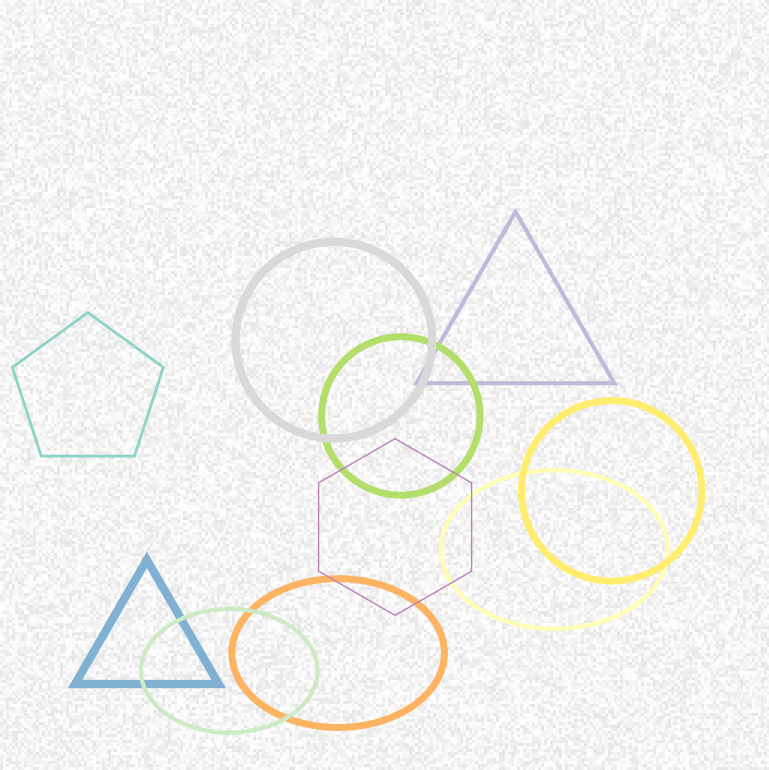[{"shape": "pentagon", "thickness": 1, "radius": 0.52, "center": [0.114, 0.491]}, {"shape": "oval", "thickness": 1.5, "radius": 0.74, "center": [0.72, 0.286]}, {"shape": "triangle", "thickness": 1.5, "radius": 0.74, "center": [0.669, 0.576]}, {"shape": "triangle", "thickness": 3, "radius": 0.54, "center": [0.191, 0.165]}, {"shape": "oval", "thickness": 2.5, "radius": 0.69, "center": [0.439, 0.152]}, {"shape": "circle", "thickness": 2.5, "radius": 0.51, "center": [0.521, 0.46]}, {"shape": "circle", "thickness": 3, "radius": 0.64, "center": [0.434, 0.558]}, {"shape": "hexagon", "thickness": 0.5, "radius": 0.57, "center": [0.513, 0.316]}, {"shape": "oval", "thickness": 1.5, "radius": 0.57, "center": [0.298, 0.129]}, {"shape": "circle", "thickness": 2.5, "radius": 0.59, "center": [0.794, 0.363]}]